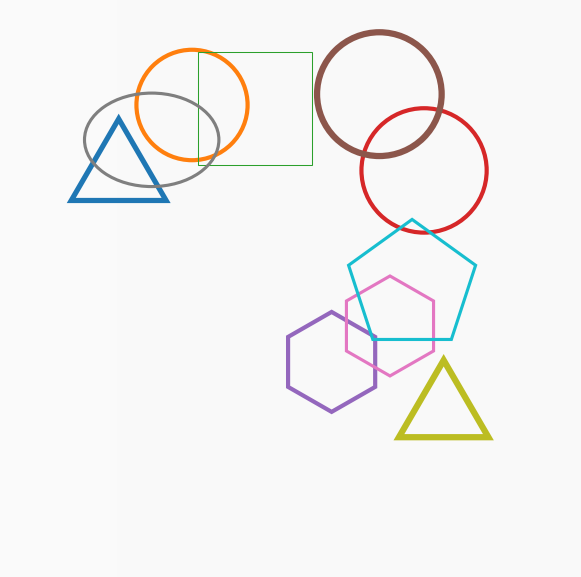[{"shape": "triangle", "thickness": 2.5, "radius": 0.47, "center": [0.204, 0.699]}, {"shape": "circle", "thickness": 2, "radius": 0.48, "center": [0.33, 0.817]}, {"shape": "square", "thickness": 0.5, "radius": 0.49, "center": [0.438, 0.811]}, {"shape": "circle", "thickness": 2, "radius": 0.54, "center": [0.73, 0.704]}, {"shape": "hexagon", "thickness": 2, "radius": 0.43, "center": [0.571, 0.372]}, {"shape": "circle", "thickness": 3, "radius": 0.54, "center": [0.653, 0.836]}, {"shape": "hexagon", "thickness": 1.5, "radius": 0.43, "center": [0.671, 0.435]}, {"shape": "oval", "thickness": 1.5, "radius": 0.58, "center": [0.261, 0.757]}, {"shape": "triangle", "thickness": 3, "radius": 0.44, "center": [0.763, 0.286]}, {"shape": "pentagon", "thickness": 1.5, "radius": 0.57, "center": [0.709, 0.504]}]